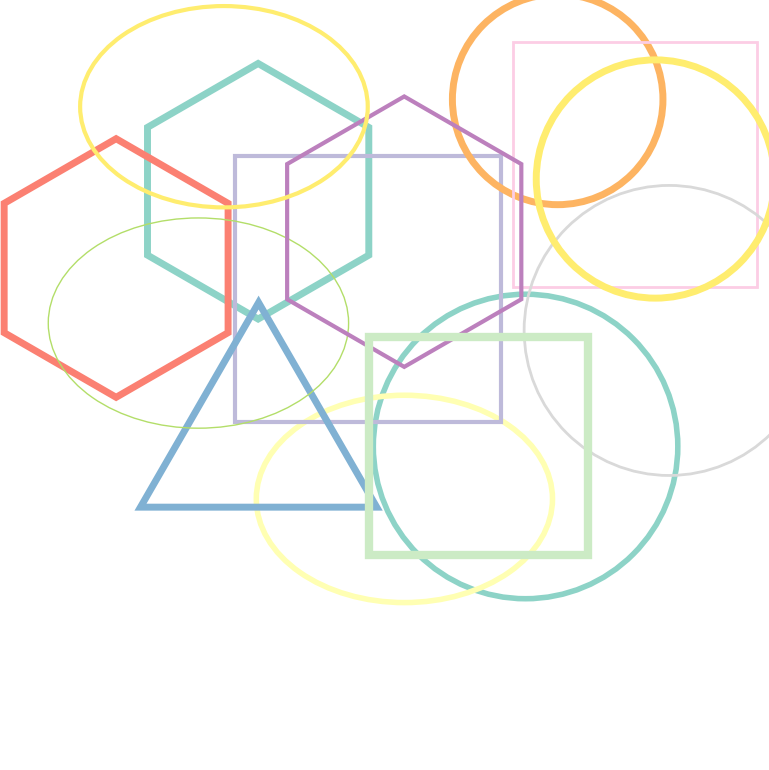[{"shape": "circle", "thickness": 2, "radius": 0.99, "center": [0.683, 0.42]}, {"shape": "hexagon", "thickness": 2.5, "radius": 0.83, "center": [0.335, 0.752]}, {"shape": "oval", "thickness": 2, "radius": 0.96, "center": [0.525, 0.352]}, {"shape": "square", "thickness": 1.5, "radius": 0.86, "center": [0.478, 0.624]}, {"shape": "hexagon", "thickness": 2.5, "radius": 0.84, "center": [0.151, 0.652]}, {"shape": "triangle", "thickness": 2.5, "radius": 0.89, "center": [0.336, 0.43]}, {"shape": "circle", "thickness": 2.5, "radius": 0.68, "center": [0.724, 0.871]}, {"shape": "oval", "thickness": 0.5, "radius": 0.98, "center": [0.258, 0.58]}, {"shape": "square", "thickness": 1, "radius": 0.79, "center": [0.824, 0.786]}, {"shape": "circle", "thickness": 1, "radius": 0.94, "center": [0.869, 0.571]}, {"shape": "hexagon", "thickness": 1.5, "radius": 0.88, "center": [0.525, 0.699]}, {"shape": "square", "thickness": 3, "radius": 0.71, "center": [0.621, 0.421]}, {"shape": "oval", "thickness": 1.5, "radius": 0.93, "center": [0.291, 0.861]}, {"shape": "circle", "thickness": 2.5, "radius": 0.77, "center": [0.851, 0.768]}]